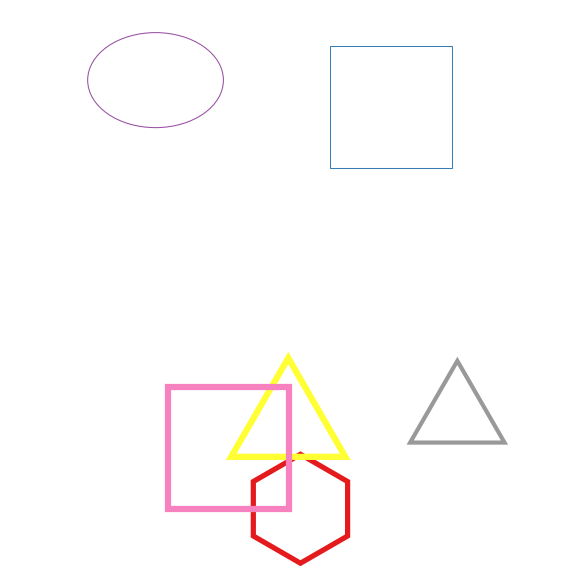[{"shape": "hexagon", "thickness": 2.5, "radius": 0.47, "center": [0.52, 0.118]}, {"shape": "square", "thickness": 0.5, "radius": 0.53, "center": [0.677, 0.813]}, {"shape": "oval", "thickness": 0.5, "radius": 0.59, "center": [0.269, 0.86]}, {"shape": "triangle", "thickness": 3, "radius": 0.57, "center": [0.499, 0.265]}, {"shape": "square", "thickness": 3, "radius": 0.52, "center": [0.396, 0.224]}, {"shape": "triangle", "thickness": 2, "radius": 0.47, "center": [0.792, 0.28]}]